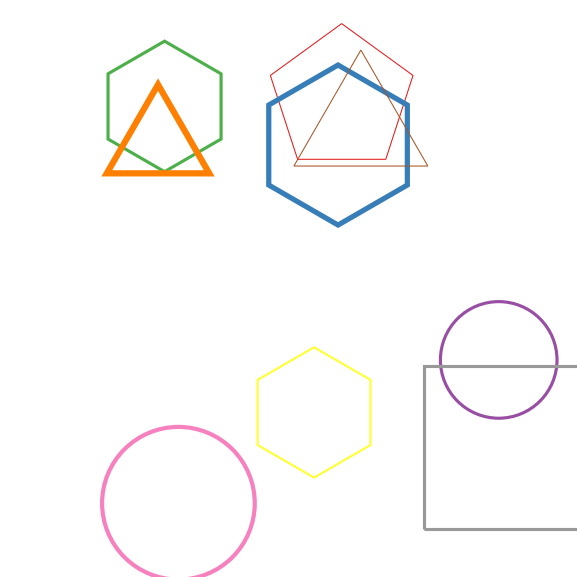[{"shape": "pentagon", "thickness": 0.5, "radius": 0.65, "center": [0.592, 0.828]}, {"shape": "hexagon", "thickness": 2.5, "radius": 0.69, "center": [0.585, 0.748]}, {"shape": "hexagon", "thickness": 1.5, "radius": 0.56, "center": [0.285, 0.815]}, {"shape": "circle", "thickness": 1.5, "radius": 0.5, "center": [0.864, 0.376]}, {"shape": "triangle", "thickness": 3, "radius": 0.51, "center": [0.274, 0.75]}, {"shape": "hexagon", "thickness": 1, "radius": 0.56, "center": [0.544, 0.285]}, {"shape": "triangle", "thickness": 0.5, "radius": 0.67, "center": [0.625, 0.779]}, {"shape": "circle", "thickness": 2, "radius": 0.66, "center": [0.309, 0.128]}, {"shape": "square", "thickness": 1.5, "radius": 0.71, "center": [0.876, 0.224]}]